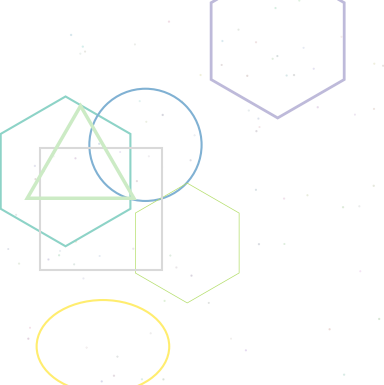[{"shape": "hexagon", "thickness": 1.5, "radius": 0.97, "center": [0.17, 0.555]}, {"shape": "hexagon", "thickness": 2, "radius": 1.0, "center": [0.721, 0.893]}, {"shape": "circle", "thickness": 1.5, "radius": 0.73, "center": [0.378, 0.624]}, {"shape": "hexagon", "thickness": 0.5, "radius": 0.78, "center": [0.486, 0.369]}, {"shape": "square", "thickness": 1.5, "radius": 0.79, "center": [0.262, 0.456]}, {"shape": "triangle", "thickness": 2.5, "radius": 0.8, "center": [0.209, 0.565]}, {"shape": "oval", "thickness": 1.5, "radius": 0.86, "center": [0.267, 0.1]}]